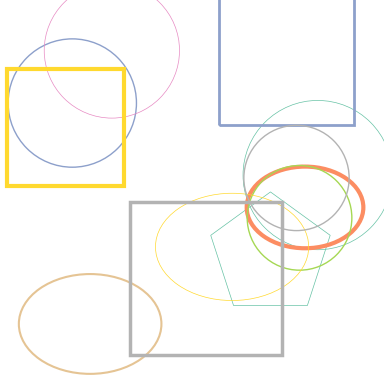[{"shape": "pentagon", "thickness": 0.5, "radius": 0.82, "center": [0.702, 0.338]}, {"shape": "circle", "thickness": 0.5, "radius": 0.97, "center": [0.825, 0.545]}, {"shape": "oval", "thickness": 3, "radius": 0.76, "center": [0.792, 0.461]}, {"shape": "circle", "thickness": 1, "radius": 0.83, "center": [0.188, 0.732]}, {"shape": "square", "thickness": 2, "radius": 0.88, "center": [0.745, 0.85]}, {"shape": "circle", "thickness": 0.5, "radius": 0.88, "center": [0.291, 0.869]}, {"shape": "circle", "thickness": 1, "radius": 0.68, "center": [0.778, 0.434]}, {"shape": "oval", "thickness": 0.5, "radius": 0.99, "center": [0.603, 0.359]}, {"shape": "square", "thickness": 3, "radius": 0.76, "center": [0.171, 0.67]}, {"shape": "oval", "thickness": 1.5, "radius": 0.93, "center": [0.234, 0.159]}, {"shape": "square", "thickness": 2.5, "radius": 0.99, "center": [0.535, 0.277]}, {"shape": "circle", "thickness": 1, "radius": 0.68, "center": [0.77, 0.538]}]